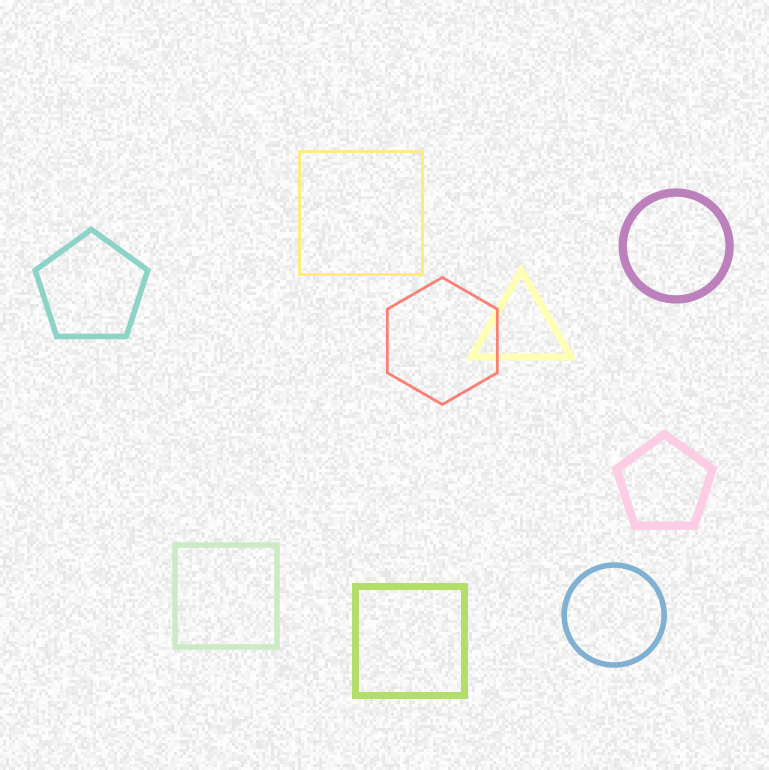[{"shape": "pentagon", "thickness": 2, "radius": 0.38, "center": [0.119, 0.625]}, {"shape": "triangle", "thickness": 2.5, "radius": 0.37, "center": [0.677, 0.574]}, {"shape": "hexagon", "thickness": 1, "radius": 0.41, "center": [0.574, 0.557]}, {"shape": "circle", "thickness": 2, "radius": 0.32, "center": [0.798, 0.201]}, {"shape": "square", "thickness": 2.5, "radius": 0.35, "center": [0.532, 0.168]}, {"shape": "pentagon", "thickness": 3, "radius": 0.33, "center": [0.863, 0.37]}, {"shape": "circle", "thickness": 3, "radius": 0.35, "center": [0.878, 0.681]}, {"shape": "square", "thickness": 2, "radius": 0.33, "center": [0.293, 0.226]}, {"shape": "square", "thickness": 1, "radius": 0.4, "center": [0.469, 0.724]}]